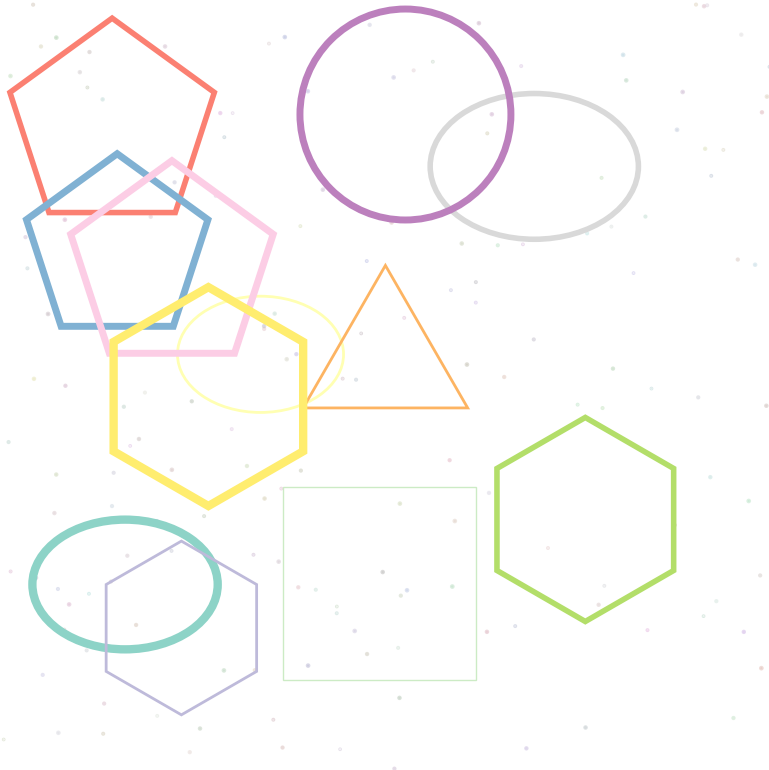[{"shape": "oval", "thickness": 3, "radius": 0.6, "center": [0.162, 0.241]}, {"shape": "oval", "thickness": 1, "radius": 0.54, "center": [0.338, 0.54]}, {"shape": "hexagon", "thickness": 1, "radius": 0.56, "center": [0.236, 0.184]}, {"shape": "pentagon", "thickness": 2, "radius": 0.7, "center": [0.146, 0.837]}, {"shape": "pentagon", "thickness": 2.5, "radius": 0.62, "center": [0.152, 0.676]}, {"shape": "triangle", "thickness": 1, "radius": 0.62, "center": [0.501, 0.532]}, {"shape": "hexagon", "thickness": 2, "radius": 0.66, "center": [0.76, 0.325]}, {"shape": "pentagon", "thickness": 2.5, "radius": 0.69, "center": [0.223, 0.653]}, {"shape": "oval", "thickness": 2, "radius": 0.68, "center": [0.694, 0.784]}, {"shape": "circle", "thickness": 2.5, "radius": 0.68, "center": [0.527, 0.851]}, {"shape": "square", "thickness": 0.5, "radius": 0.63, "center": [0.493, 0.243]}, {"shape": "hexagon", "thickness": 3, "radius": 0.71, "center": [0.271, 0.485]}]